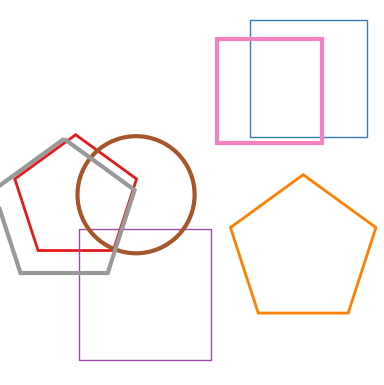[{"shape": "pentagon", "thickness": 2, "radius": 0.83, "center": [0.197, 0.484]}, {"shape": "square", "thickness": 1, "radius": 0.76, "center": [0.8, 0.796]}, {"shape": "square", "thickness": 1, "radius": 0.85, "center": [0.376, 0.235]}, {"shape": "pentagon", "thickness": 2, "radius": 0.99, "center": [0.788, 0.348]}, {"shape": "circle", "thickness": 3, "radius": 0.76, "center": [0.353, 0.494]}, {"shape": "square", "thickness": 3, "radius": 0.68, "center": [0.7, 0.764]}, {"shape": "pentagon", "thickness": 3, "radius": 0.96, "center": [0.166, 0.447]}]